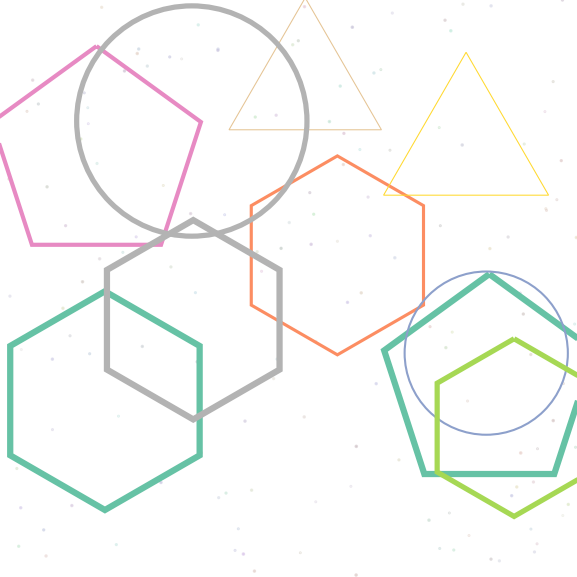[{"shape": "hexagon", "thickness": 3, "radius": 0.95, "center": [0.182, 0.305]}, {"shape": "pentagon", "thickness": 3, "radius": 0.96, "center": [0.847, 0.333]}, {"shape": "hexagon", "thickness": 1.5, "radius": 0.86, "center": [0.584, 0.557]}, {"shape": "circle", "thickness": 1, "radius": 0.71, "center": [0.842, 0.388]}, {"shape": "pentagon", "thickness": 2, "radius": 0.95, "center": [0.167, 0.729]}, {"shape": "hexagon", "thickness": 2.5, "radius": 0.77, "center": [0.89, 0.259]}, {"shape": "triangle", "thickness": 0.5, "radius": 0.82, "center": [0.807, 0.744]}, {"shape": "triangle", "thickness": 0.5, "radius": 0.76, "center": [0.529, 0.851]}, {"shape": "hexagon", "thickness": 3, "radius": 0.86, "center": [0.335, 0.445]}, {"shape": "circle", "thickness": 2.5, "radius": 1.0, "center": [0.332, 0.79]}]